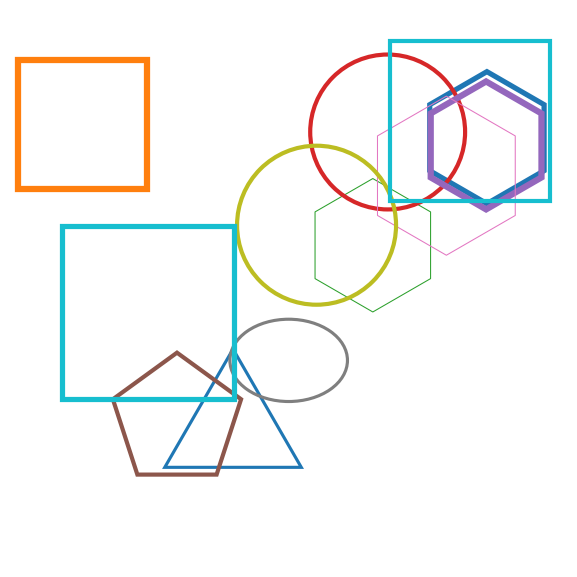[{"shape": "hexagon", "thickness": 2.5, "radius": 0.57, "center": [0.843, 0.761]}, {"shape": "triangle", "thickness": 1.5, "radius": 0.68, "center": [0.404, 0.258]}, {"shape": "square", "thickness": 3, "radius": 0.56, "center": [0.143, 0.784]}, {"shape": "hexagon", "thickness": 0.5, "radius": 0.58, "center": [0.646, 0.574]}, {"shape": "circle", "thickness": 2, "radius": 0.67, "center": [0.671, 0.771]}, {"shape": "hexagon", "thickness": 3, "radius": 0.55, "center": [0.842, 0.747]}, {"shape": "pentagon", "thickness": 2, "radius": 0.58, "center": [0.306, 0.272]}, {"shape": "hexagon", "thickness": 0.5, "radius": 0.69, "center": [0.773, 0.695]}, {"shape": "oval", "thickness": 1.5, "radius": 0.51, "center": [0.5, 0.375]}, {"shape": "circle", "thickness": 2, "radius": 0.69, "center": [0.548, 0.609]}, {"shape": "square", "thickness": 2.5, "radius": 0.75, "center": [0.256, 0.458]}, {"shape": "square", "thickness": 2, "radius": 0.69, "center": [0.814, 0.79]}]